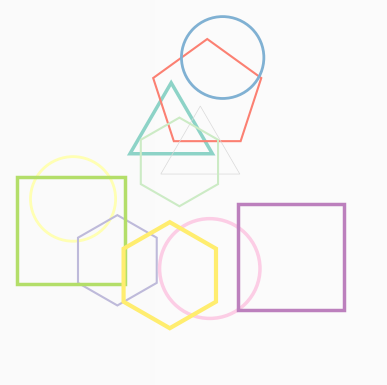[{"shape": "triangle", "thickness": 2.5, "radius": 0.61, "center": [0.442, 0.662]}, {"shape": "circle", "thickness": 2, "radius": 0.55, "center": [0.189, 0.483]}, {"shape": "hexagon", "thickness": 1.5, "radius": 0.59, "center": [0.303, 0.324]}, {"shape": "pentagon", "thickness": 1.5, "radius": 0.73, "center": [0.535, 0.752]}, {"shape": "circle", "thickness": 2, "radius": 0.53, "center": [0.575, 0.851]}, {"shape": "square", "thickness": 2.5, "radius": 0.69, "center": [0.183, 0.401]}, {"shape": "circle", "thickness": 2.5, "radius": 0.65, "center": [0.541, 0.302]}, {"shape": "triangle", "thickness": 0.5, "radius": 0.59, "center": [0.517, 0.607]}, {"shape": "square", "thickness": 2.5, "radius": 0.69, "center": [0.751, 0.333]}, {"shape": "hexagon", "thickness": 1.5, "radius": 0.58, "center": [0.463, 0.579]}, {"shape": "hexagon", "thickness": 3, "radius": 0.69, "center": [0.438, 0.285]}]